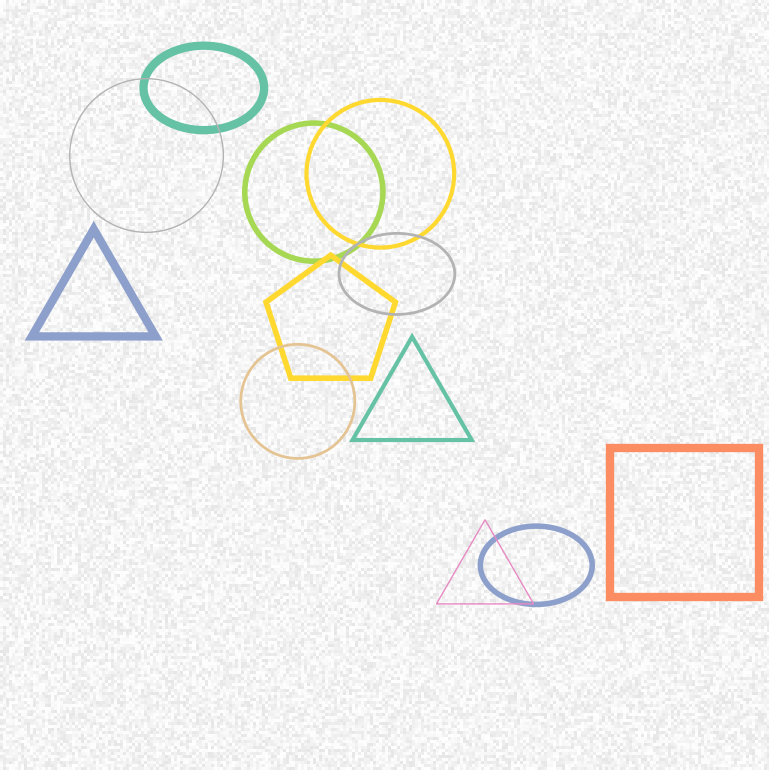[{"shape": "oval", "thickness": 3, "radius": 0.39, "center": [0.265, 0.886]}, {"shape": "triangle", "thickness": 1.5, "radius": 0.45, "center": [0.535, 0.473]}, {"shape": "square", "thickness": 3, "radius": 0.48, "center": [0.889, 0.322]}, {"shape": "triangle", "thickness": 3, "radius": 0.46, "center": [0.122, 0.61]}, {"shape": "oval", "thickness": 2, "radius": 0.36, "center": [0.696, 0.266]}, {"shape": "triangle", "thickness": 0.5, "radius": 0.36, "center": [0.63, 0.252]}, {"shape": "circle", "thickness": 2, "radius": 0.45, "center": [0.408, 0.75]}, {"shape": "circle", "thickness": 1.5, "radius": 0.48, "center": [0.494, 0.774]}, {"shape": "pentagon", "thickness": 2, "radius": 0.44, "center": [0.43, 0.58]}, {"shape": "circle", "thickness": 1, "radius": 0.37, "center": [0.387, 0.479]}, {"shape": "oval", "thickness": 1, "radius": 0.38, "center": [0.515, 0.644]}, {"shape": "circle", "thickness": 0.5, "radius": 0.5, "center": [0.19, 0.798]}]